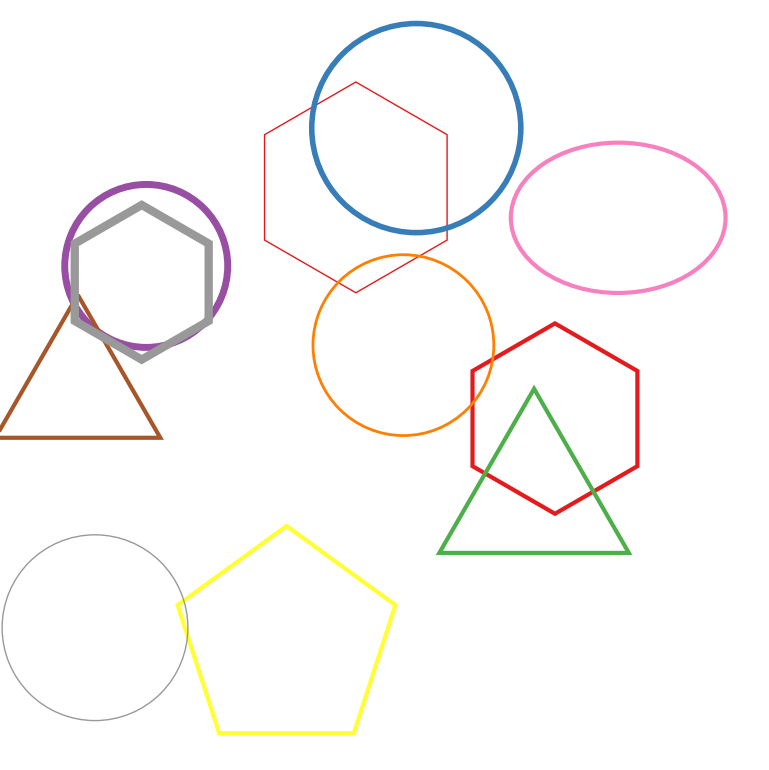[{"shape": "hexagon", "thickness": 0.5, "radius": 0.68, "center": [0.462, 0.757]}, {"shape": "hexagon", "thickness": 1.5, "radius": 0.62, "center": [0.721, 0.456]}, {"shape": "circle", "thickness": 2, "radius": 0.68, "center": [0.541, 0.834]}, {"shape": "triangle", "thickness": 1.5, "radius": 0.71, "center": [0.694, 0.353]}, {"shape": "circle", "thickness": 2.5, "radius": 0.53, "center": [0.19, 0.655]}, {"shape": "circle", "thickness": 1, "radius": 0.59, "center": [0.524, 0.552]}, {"shape": "pentagon", "thickness": 1.5, "radius": 0.74, "center": [0.372, 0.168]}, {"shape": "triangle", "thickness": 1.5, "radius": 0.62, "center": [0.101, 0.493]}, {"shape": "oval", "thickness": 1.5, "radius": 0.7, "center": [0.803, 0.717]}, {"shape": "hexagon", "thickness": 3, "radius": 0.5, "center": [0.184, 0.633]}, {"shape": "circle", "thickness": 0.5, "radius": 0.6, "center": [0.123, 0.185]}]